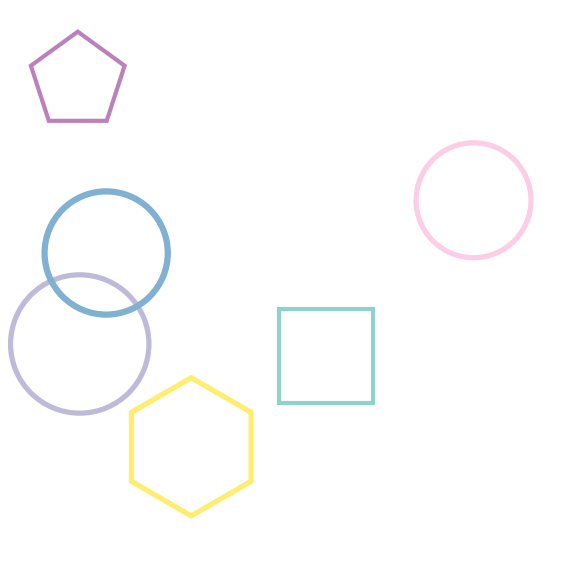[{"shape": "square", "thickness": 2, "radius": 0.41, "center": [0.565, 0.383]}, {"shape": "circle", "thickness": 2.5, "radius": 0.6, "center": [0.138, 0.403]}, {"shape": "circle", "thickness": 3, "radius": 0.53, "center": [0.184, 0.561]}, {"shape": "circle", "thickness": 2.5, "radius": 0.5, "center": [0.82, 0.652]}, {"shape": "pentagon", "thickness": 2, "radius": 0.43, "center": [0.135, 0.859]}, {"shape": "hexagon", "thickness": 2.5, "radius": 0.6, "center": [0.331, 0.225]}]